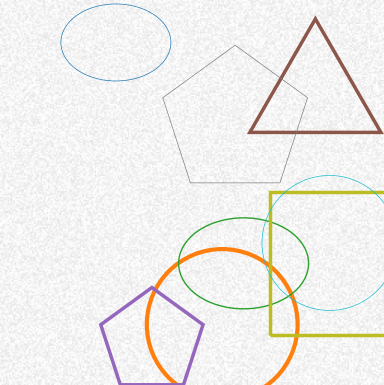[{"shape": "oval", "thickness": 0.5, "radius": 0.71, "center": [0.301, 0.89]}, {"shape": "circle", "thickness": 3, "radius": 0.98, "center": [0.577, 0.157]}, {"shape": "oval", "thickness": 1, "radius": 0.84, "center": [0.633, 0.316]}, {"shape": "pentagon", "thickness": 2.5, "radius": 0.7, "center": [0.395, 0.114]}, {"shape": "triangle", "thickness": 2.5, "radius": 0.98, "center": [0.819, 0.754]}, {"shape": "pentagon", "thickness": 0.5, "radius": 0.99, "center": [0.611, 0.685]}, {"shape": "square", "thickness": 2.5, "radius": 0.93, "center": [0.888, 0.316]}, {"shape": "circle", "thickness": 0.5, "radius": 0.88, "center": [0.856, 0.369]}]